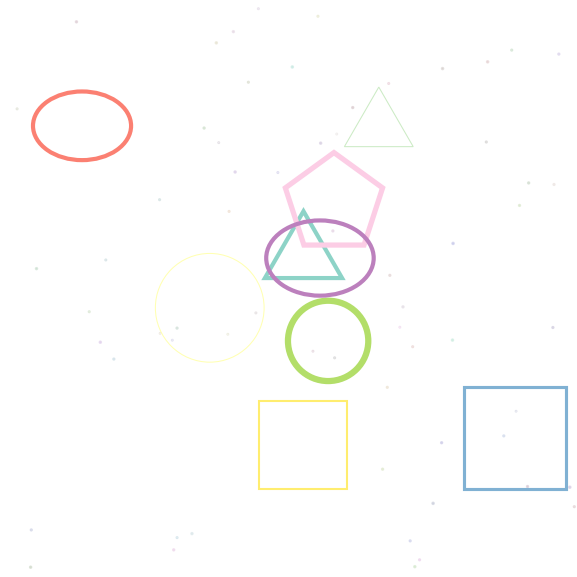[{"shape": "triangle", "thickness": 2, "radius": 0.39, "center": [0.526, 0.556]}, {"shape": "circle", "thickness": 0.5, "radius": 0.47, "center": [0.363, 0.466]}, {"shape": "oval", "thickness": 2, "radius": 0.42, "center": [0.142, 0.781]}, {"shape": "square", "thickness": 1.5, "radius": 0.44, "center": [0.892, 0.24]}, {"shape": "circle", "thickness": 3, "radius": 0.35, "center": [0.568, 0.409]}, {"shape": "pentagon", "thickness": 2.5, "radius": 0.44, "center": [0.578, 0.646]}, {"shape": "oval", "thickness": 2, "radius": 0.47, "center": [0.554, 0.552]}, {"shape": "triangle", "thickness": 0.5, "radius": 0.34, "center": [0.656, 0.78]}, {"shape": "square", "thickness": 1, "radius": 0.38, "center": [0.525, 0.229]}]